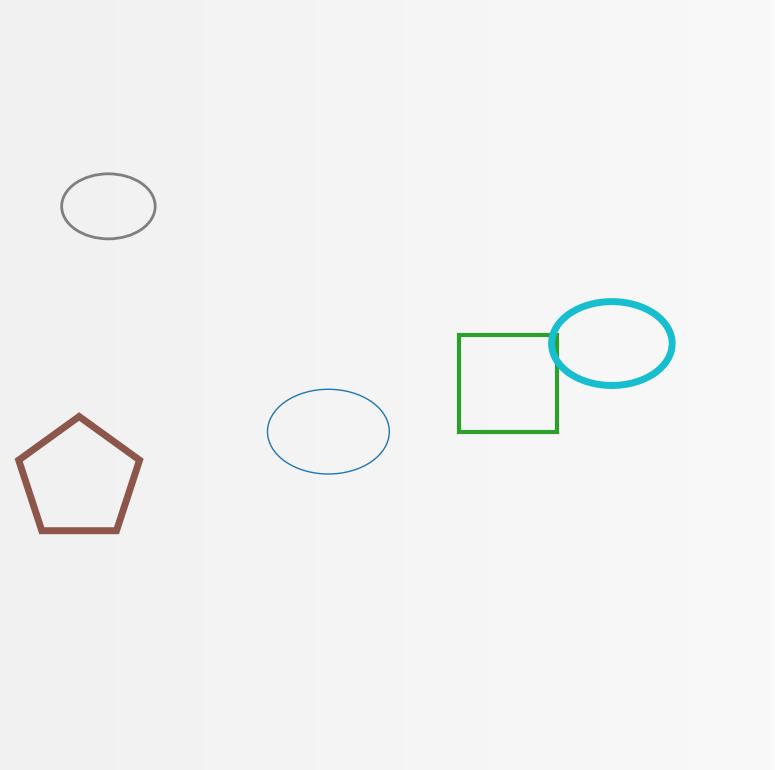[{"shape": "oval", "thickness": 0.5, "radius": 0.39, "center": [0.424, 0.439]}, {"shape": "square", "thickness": 1.5, "radius": 0.32, "center": [0.655, 0.501]}, {"shape": "pentagon", "thickness": 2.5, "radius": 0.41, "center": [0.102, 0.377]}, {"shape": "oval", "thickness": 1, "radius": 0.3, "center": [0.14, 0.732]}, {"shape": "oval", "thickness": 2.5, "radius": 0.39, "center": [0.79, 0.554]}]